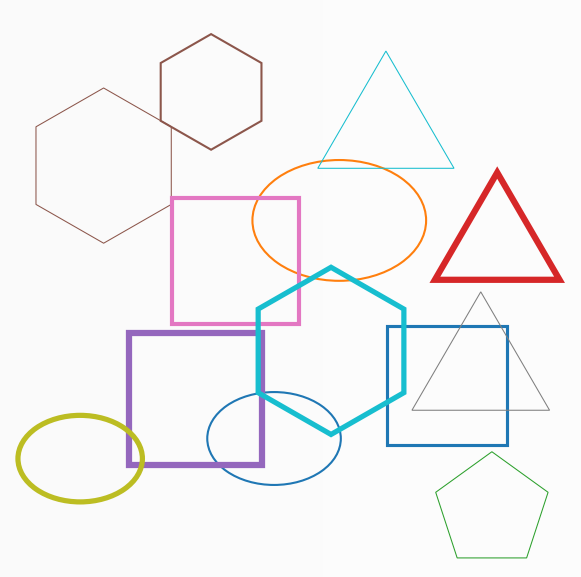[{"shape": "square", "thickness": 1.5, "radius": 0.52, "center": [0.769, 0.331]}, {"shape": "oval", "thickness": 1, "radius": 0.57, "center": [0.471, 0.24]}, {"shape": "oval", "thickness": 1, "radius": 0.75, "center": [0.584, 0.617]}, {"shape": "pentagon", "thickness": 0.5, "radius": 0.51, "center": [0.846, 0.115]}, {"shape": "triangle", "thickness": 3, "radius": 0.62, "center": [0.855, 0.577]}, {"shape": "square", "thickness": 3, "radius": 0.57, "center": [0.337, 0.308]}, {"shape": "hexagon", "thickness": 0.5, "radius": 0.67, "center": [0.178, 0.712]}, {"shape": "hexagon", "thickness": 1, "radius": 0.5, "center": [0.363, 0.84]}, {"shape": "square", "thickness": 2, "radius": 0.54, "center": [0.405, 0.547]}, {"shape": "triangle", "thickness": 0.5, "radius": 0.68, "center": [0.827, 0.357]}, {"shape": "oval", "thickness": 2.5, "radius": 0.54, "center": [0.138, 0.205]}, {"shape": "hexagon", "thickness": 2.5, "radius": 0.72, "center": [0.57, 0.392]}, {"shape": "triangle", "thickness": 0.5, "radius": 0.68, "center": [0.664, 0.775]}]